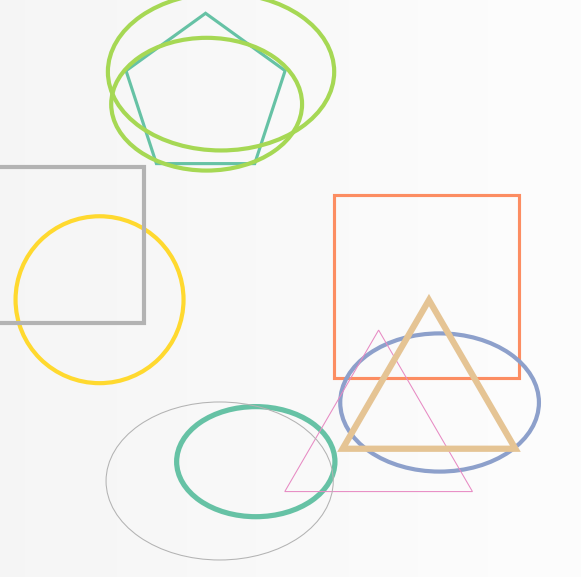[{"shape": "oval", "thickness": 2.5, "radius": 0.68, "center": [0.44, 0.2]}, {"shape": "pentagon", "thickness": 1.5, "radius": 0.72, "center": [0.354, 0.832]}, {"shape": "square", "thickness": 1.5, "radius": 0.79, "center": [0.734, 0.503]}, {"shape": "oval", "thickness": 2, "radius": 0.85, "center": [0.756, 0.302]}, {"shape": "triangle", "thickness": 0.5, "radius": 0.93, "center": [0.651, 0.241]}, {"shape": "oval", "thickness": 2, "radius": 0.82, "center": [0.356, 0.819]}, {"shape": "oval", "thickness": 2, "radius": 0.97, "center": [0.38, 0.875]}, {"shape": "circle", "thickness": 2, "radius": 0.72, "center": [0.171, 0.48]}, {"shape": "triangle", "thickness": 3, "radius": 0.86, "center": [0.738, 0.308]}, {"shape": "oval", "thickness": 0.5, "radius": 0.98, "center": [0.378, 0.166]}, {"shape": "square", "thickness": 2, "radius": 0.68, "center": [0.113, 0.574]}]